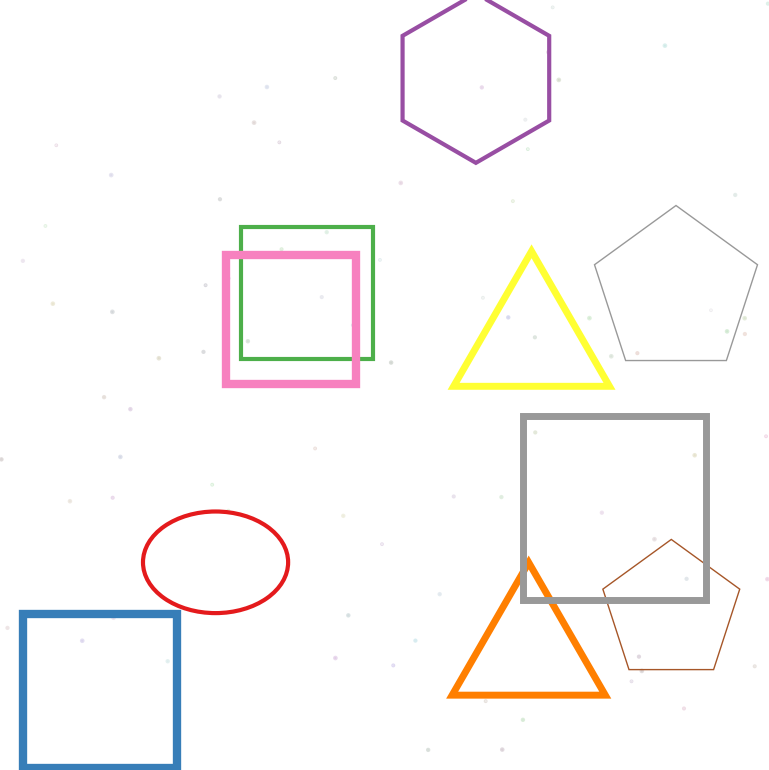[{"shape": "oval", "thickness": 1.5, "radius": 0.47, "center": [0.28, 0.27]}, {"shape": "square", "thickness": 3, "radius": 0.5, "center": [0.13, 0.102]}, {"shape": "square", "thickness": 1.5, "radius": 0.43, "center": [0.398, 0.619]}, {"shape": "hexagon", "thickness": 1.5, "radius": 0.55, "center": [0.618, 0.898]}, {"shape": "triangle", "thickness": 2.5, "radius": 0.57, "center": [0.687, 0.155]}, {"shape": "triangle", "thickness": 2.5, "radius": 0.58, "center": [0.69, 0.557]}, {"shape": "pentagon", "thickness": 0.5, "radius": 0.47, "center": [0.872, 0.206]}, {"shape": "square", "thickness": 3, "radius": 0.42, "center": [0.378, 0.585]}, {"shape": "square", "thickness": 2.5, "radius": 0.6, "center": [0.798, 0.34]}, {"shape": "pentagon", "thickness": 0.5, "radius": 0.56, "center": [0.878, 0.622]}]